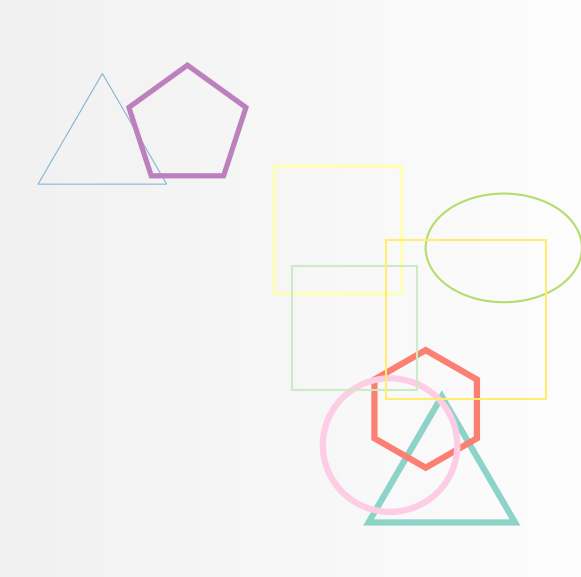[{"shape": "triangle", "thickness": 3, "radius": 0.73, "center": [0.76, 0.167]}, {"shape": "square", "thickness": 1.5, "radius": 0.55, "center": [0.58, 0.602]}, {"shape": "hexagon", "thickness": 3, "radius": 0.51, "center": [0.732, 0.291]}, {"shape": "triangle", "thickness": 0.5, "radius": 0.64, "center": [0.176, 0.744]}, {"shape": "oval", "thickness": 1, "radius": 0.67, "center": [0.867, 0.57]}, {"shape": "circle", "thickness": 3, "radius": 0.58, "center": [0.671, 0.228]}, {"shape": "pentagon", "thickness": 2.5, "radius": 0.53, "center": [0.322, 0.78]}, {"shape": "square", "thickness": 1, "radius": 0.54, "center": [0.611, 0.431]}, {"shape": "square", "thickness": 1, "radius": 0.69, "center": [0.801, 0.445]}]